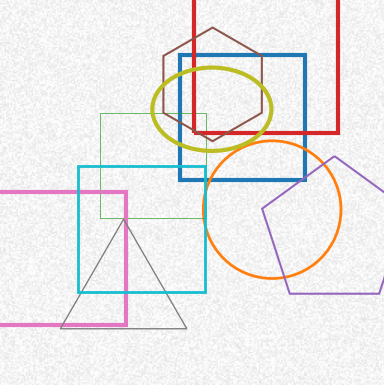[{"shape": "square", "thickness": 3, "radius": 0.81, "center": [0.629, 0.695]}, {"shape": "circle", "thickness": 2, "radius": 0.89, "center": [0.707, 0.455]}, {"shape": "square", "thickness": 0.5, "radius": 0.69, "center": [0.397, 0.57]}, {"shape": "square", "thickness": 3, "radius": 0.94, "center": [0.691, 0.841]}, {"shape": "pentagon", "thickness": 1.5, "radius": 0.99, "center": [0.869, 0.397]}, {"shape": "hexagon", "thickness": 1.5, "radius": 0.74, "center": [0.552, 0.781]}, {"shape": "square", "thickness": 3, "radius": 0.87, "center": [0.154, 0.329]}, {"shape": "triangle", "thickness": 1, "radius": 0.95, "center": [0.321, 0.241]}, {"shape": "oval", "thickness": 3, "radius": 0.77, "center": [0.55, 0.716]}, {"shape": "square", "thickness": 2, "radius": 0.82, "center": [0.368, 0.405]}]